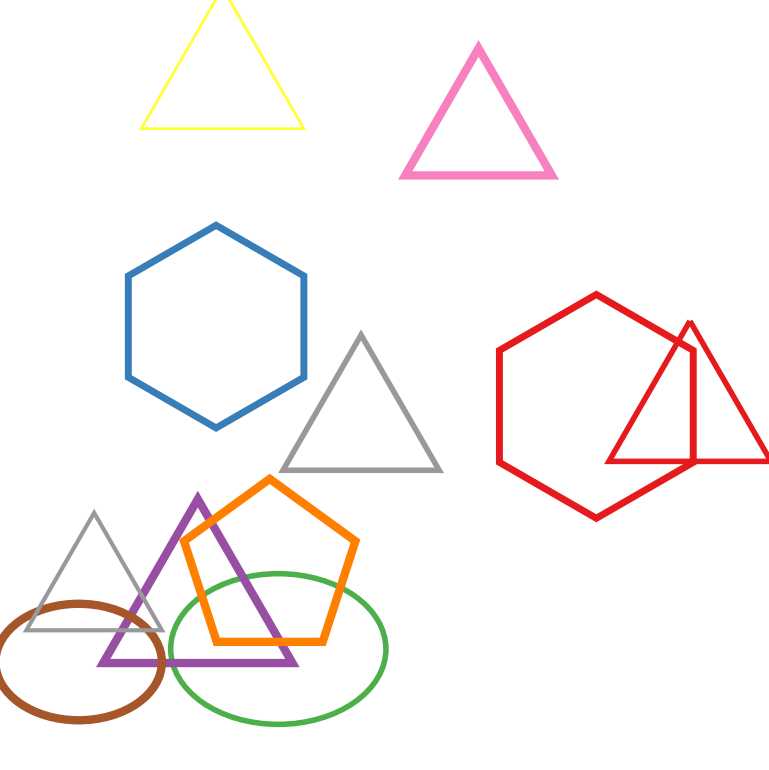[{"shape": "hexagon", "thickness": 2.5, "radius": 0.73, "center": [0.774, 0.472]}, {"shape": "triangle", "thickness": 2, "radius": 0.61, "center": [0.896, 0.462]}, {"shape": "hexagon", "thickness": 2.5, "radius": 0.66, "center": [0.281, 0.576]}, {"shape": "oval", "thickness": 2, "radius": 0.7, "center": [0.361, 0.157]}, {"shape": "triangle", "thickness": 3, "radius": 0.71, "center": [0.257, 0.21]}, {"shape": "pentagon", "thickness": 3, "radius": 0.59, "center": [0.35, 0.261]}, {"shape": "triangle", "thickness": 1, "radius": 0.61, "center": [0.289, 0.894]}, {"shape": "oval", "thickness": 3, "radius": 0.54, "center": [0.102, 0.14]}, {"shape": "triangle", "thickness": 3, "radius": 0.55, "center": [0.621, 0.827]}, {"shape": "triangle", "thickness": 2, "radius": 0.59, "center": [0.469, 0.448]}, {"shape": "triangle", "thickness": 1.5, "radius": 0.51, "center": [0.122, 0.232]}]